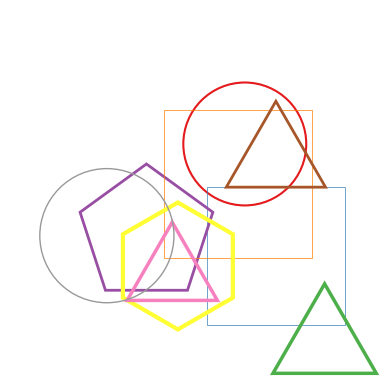[{"shape": "circle", "thickness": 1.5, "radius": 0.8, "center": [0.636, 0.626]}, {"shape": "square", "thickness": 0.5, "radius": 0.9, "center": [0.716, 0.335]}, {"shape": "triangle", "thickness": 2.5, "radius": 0.77, "center": [0.843, 0.108]}, {"shape": "pentagon", "thickness": 2, "radius": 0.91, "center": [0.38, 0.393]}, {"shape": "square", "thickness": 0.5, "radius": 0.96, "center": [0.618, 0.522]}, {"shape": "hexagon", "thickness": 3, "radius": 0.82, "center": [0.462, 0.309]}, {"shape": "triangle", "thickness": 2, "radius": 0.74, "center": [0.717, 0.588]}, {"shape": "triangle", "thickness": 2.5, "radius": 0.68, "center": [0.447, 0.287]}, {"shape": "circle", "thickness": 1, "radius": 0.87, "center": [0.278, 0.388]}]